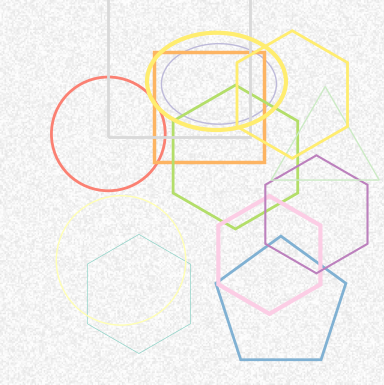[{"shape": "hexagon", "thickness": 0.5, "radius": 0.77, "center": [0.361, 0.237]}, {"shape": "circle", "thickness": 1, "radius": 0.84, "center": [0.314, 0.324]}, {"shape": "oval", "thickness": 1, "radius": 0.75, "center": [0.569, 0.782]}, {"shape": "circle", "thickness": 2, "radius": 0.74, "center": [0.281, 0.652]}, {"shape": "pentagon", "thickness": 2, "radius": 0.89, "center": [0.73, 0.209]}, {"shape": "square", "thickness": 2.5, "radius": 0.71, "center": [0.544, 0.722]}, {"shape": "hexagon", "thickness": 2, "radius": 0.93, "center": [0.611, 0.592]}, {"shape": "hexagon", "thickness": 3, "radius": 0.77, "center": [0.7, 0.338]}, {"shape": "square", "thickness": 2, "radius": 0.93, "center": [0.465, 0.831]}, {"shape": "hexagon", "thickness": 1.5, "radius": 0.77, "center": [0.822, 0.443]}, {"shape": "triangle", "thickness": 1, "radius": 0.81, "center": [0.845, 0.613]}, {"shape": "oval", "thickness": 3, "radius": 0.9, "center": [0.562, 0.789]}, {"shape": "hexagon", "thickness": 2, "radius": 0.83, "center": [0.759, 0.754]}]